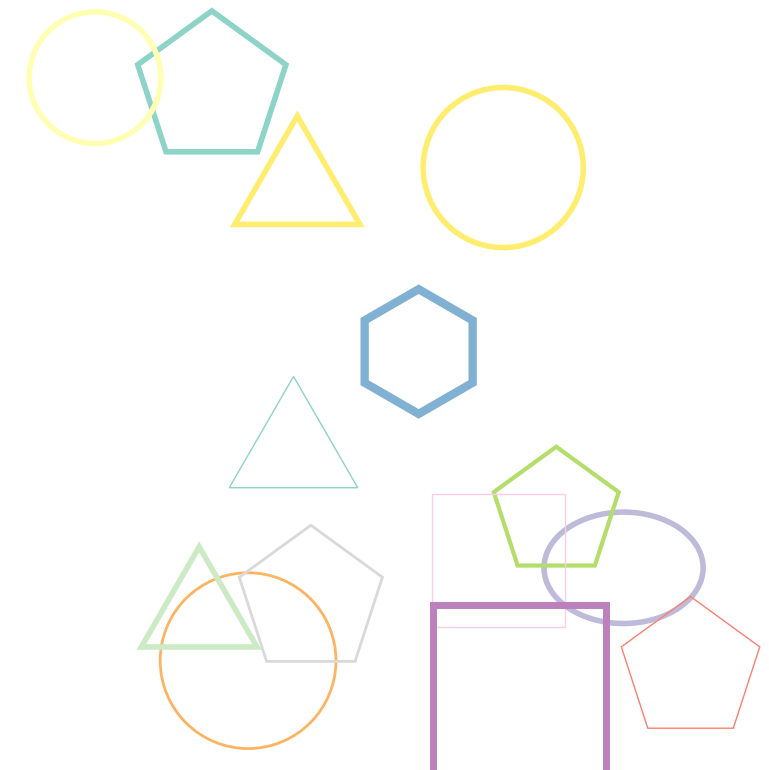[{"shape": "triangle", "thickness": 0.5, "radius": 0.48, "center": [0.381, 0.415]}, {"shape": "pentagon", "thickness": 2, "radius": 0.51, "center": [0.275, 0.885]}, {"shape": "circle", "thickness": 2, "radius": 0.43, "center": [0.123, 0.899]}, {"shape": "oval", "thickness": 2, "radius": 0.52, "center": [0.81, 0.263]}, {"shape": "pentagon", "thickness": 0.5, "radius": 0.47, "center": [0.897, 0.131]}, {"shape": "hexagon", "thickness": 3, "radius": 0.4, "center": [0.544, 0.543]}, {"shape": "circle", "thickness": 1, "radius": 0.57, "center": [0.322, 0.142]}, {"shape": "pentagon", "thickness": 1.5, "radius": 0.43, "center": [0.722, 0.335]}, {"shape": "square", "thickness": 0.5, "radius": 0.43, "center": [0.648, 0.272]}, {"shape": "pentagon", "thickness": 1, "radius": 0.49, "center": [0.404, 0.22]}, {"shape": "square", "thickness": 2.5, "radius": 0.56, "center": [0.675, 0.102]}, {"shape": "triangle", "thickness": 2, "radius": 0.43, "center": [0.259, 0.203]}, {"shape": "circle", "thickness": 2, "radius": 0.52, "center": [0.654, 0.782]}, {"shape": "triangle", "thickness": 2, "radius": 0.47, "center": [0.386, 0.755]}]